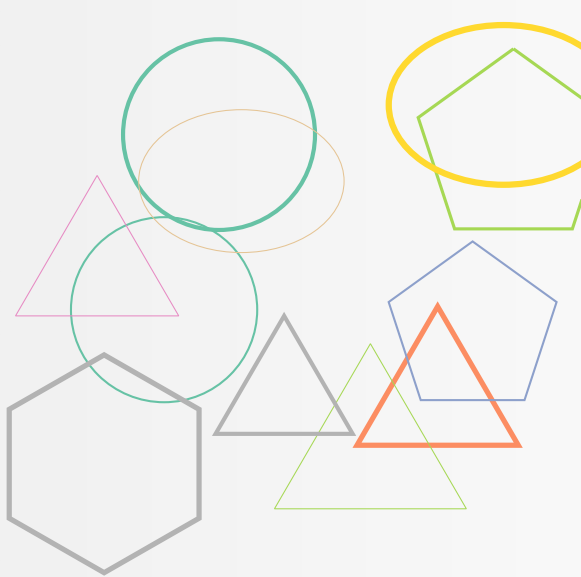[{"shape": "circle", "thickness": 1, "radius": 0.8, "center": [0.282, 0.463]}, {"shape": "circle", "thickness": 2, "radius": 0.83, "center": [0.377, 0.766]}, {"shape": "triangle", "thickness": 2.5, "radius": 0.8, "center": [0.753, 0.308]}, {"shape": "pentagon", "thickness": 1, "radius": 0.76, "center": [0.813, 0.429]}, {"shape": "triangle", "thickness": 0.5, "radius": 0.81, "center": [0.167, 0.533]}, {"shape": "triangle", "thickness": 0.5, "radius": 0.95, "center": [0.637, 0.213]}, {"shape": "pentagon", "thickness": 1.5, "radius": 0.86, "center": [0.883, 0.742]}, {"shape": "oval", "thickness": 3, "radius": 0.99, "center": [0.866, 0.817]}, {"shape": "oval", "thickness": 0.5, "radius": 0.88, "center": [0.415, 0.685]}, {"shape": "hexagon", "thickness": 2.5, "radius": 0.94, "center": [0.179, 0.196]}, {"shape": "triangle", "thickness": 2, "radius": 0.68, "center": [0.489, 0.316]}]